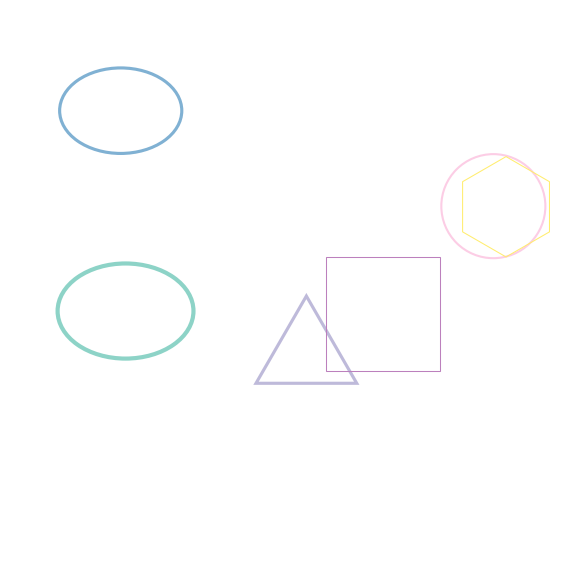[{"shape": "oval", "thickness": 2, "radius": 0.59, "center": [0.217, 0.461]}, {"shape": "triangle", "thickness": 1.5, "radius": 0.5, "center": [0.531, 0.386]}, {"shape": "oval", "thickness": 1.5, "radius": 0.53, "center": [0.209, 0.807]}, {"shape": "circle", "thickness": 1, "radius": 0.45, "center": [0.854, 0.642]}, {"shape": "square", "thickness": 0.5, "radius": 0.49, "center": [0.663, 0.456]}, {"shape": "hexagon", "thickness": 0.5, "radius": 0.43, "center": [0.876, 0.641]}]